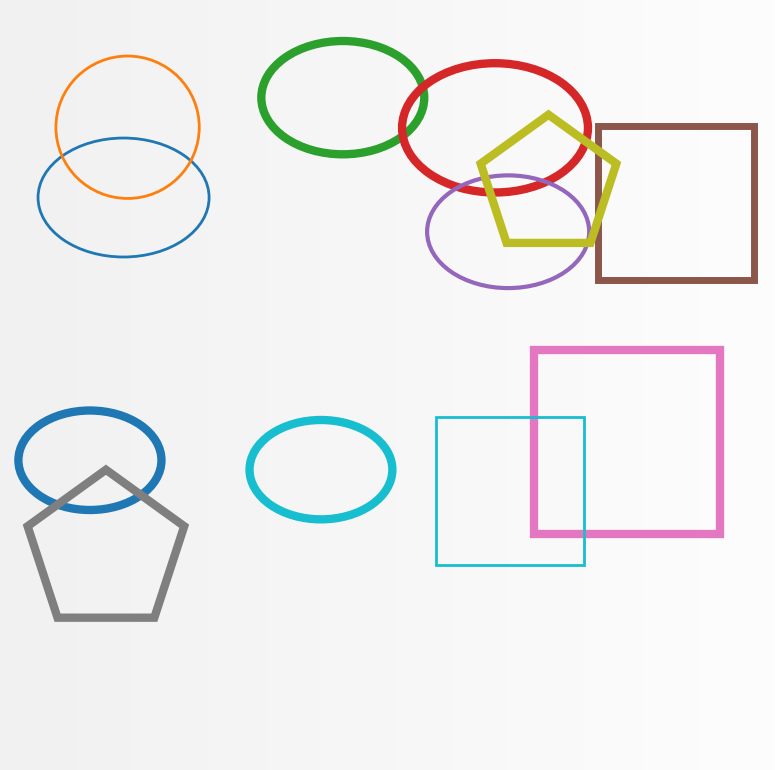[{"shape": "oval", "thickness": 3, "radius": 0.46, "center": [0.116, 0.402]}, {"shape": "oval", "thickness": 1, "radius": 0.55, "center": [0.159, 0.743]}, {"shape": "circle", "thickness": 1, "radius": 0.46, "center": [0.165, 0.835]}, {"shape": "oval", "thickness": 3, "radius": 0.53, "center": [0.442, 0.873]}, {"shape": "oval", "thickness": 3, "radius": 0.6, "center": [0.639, 0.834]}, {"shape": "oval", "thickness": 1.5, "radius": 0.52, "center": [0.656, 0.699]}, {"shape": "square", "thickness": 2.5, "radius": 0.5, "center": [0.872, 0.736]}, {"shape": "square", "thickness": 3, "radius": 0.6, "center": [0.809, 0.426]}, {"shape": "pentagon", "thickness": 3, "radius": 0.53, "center": [0.137, 0.284]}, {"shape": "pentagon", "thickness": 3, "radius": 0.46, "center": [0.708, 0.759]}, {"shape": "square", "thickness": 1, "radius": 0.48, "center": [0.658, 0.362]}, {"shape": "oval", "thickness": 3, "radius": 0.46, "center": [0.414, 0.39]}]